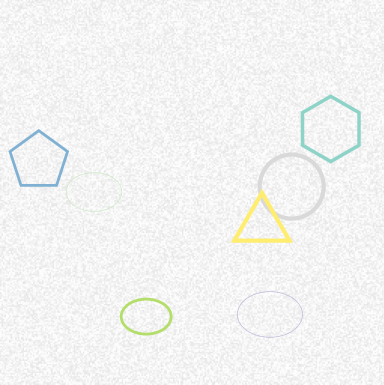[{"shape": "hexagon", "thickness": 2.5, "radius": 0.42, "center": [0.859, 0.665]}, {"shape": "oval", "thickness": 0.5, "radius": 0.42, "center": [0.701, 0.183]}, {"shape": "pentagon", "thickness": 2, "radius": 0.39, "center": [0.101, 0.582]}, {"shape": "oval", "thickness": 2, "radius": 0.32, "center": [0.38, 0.178]}, {"shape": "circle", "thickness": 3, "radius": 0.42, "center": [0.758, 0.515]}, {"shape": "oval", "thickness": 0.5, "radius": 0.36, "center": [0.244, 0.501]}, {"shape": "triangle", "thickness": 3, "radius": 0.41, "center": [0.68, 0.416]}]